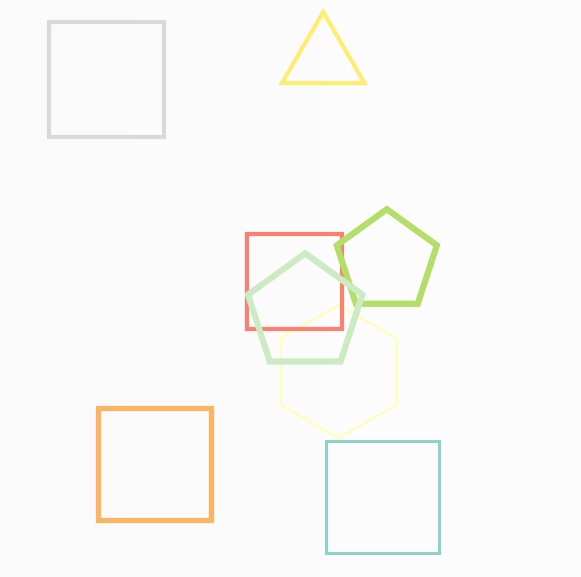[{"shape": "square", "thickness": 1.5, "radius": 0.49, "center": [0.658, 0.138]}, {"shape": "hexagon", "thickness": 1, "radius": 0.58, "center": [0.583, 0.355]}, {"shape": "square", "thickness": 2, "radius": 0.41, "center": [0.507, 0.511]}, {"shape": "square", "thickness": 2.5, "radius": 0.49, "center": [0.267, 0.196]}, {"shape": "pentagon", "thickness": 3, "radius": 0.45, "center": [0.666, 0.546]}, {"shape": "square", "thickness": 2, "radius": 0.5, "center": [0.183, 0.861]}, {"shape": "pentagon", "thickness": 3, "radius": 0.52, "center": [0.525, 0.457]}, {"shape": "triangle", "thickness": 2, "radius": 0.41, "center": [0.556, 0.896]}]